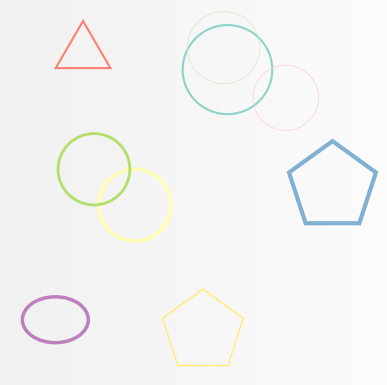[{"shape": "circle", "thickness": 1.5, "radius": 0.58, "center": [0.587, 0.819]}, {"shape": "circle", "thickness": 2.5, "radius": 0.47, "center": [0.348, 0.467]}, {"shape": "triangle", "thickness": 1.5, "radius": 0.41, "center": [0.214, 0.864]}, {"shape": "pentagon", "thickness": 3, "radius": 0.59, "center": [0.858, 0.516]}, {"shape": "circle", "thickness": 2, "radius": 0.46, "center": [0.242, 0.56]}, {"shape": "circle", "thickness": 0.5, "radius": 0.42, "center": [0.738, 0.746]}, {"shape": "oval", "thickness": 2.5, "radius": 0.43, "center": [0.143, 0.17]}, {"shape": "circle", "thickness": 0.5, "radius": 0.47, "center": [0.577, 0.876]}, {"shape": "pentagon", "thickness": 1, "radius": 0.55, "center": [0.524, 0.139]}]